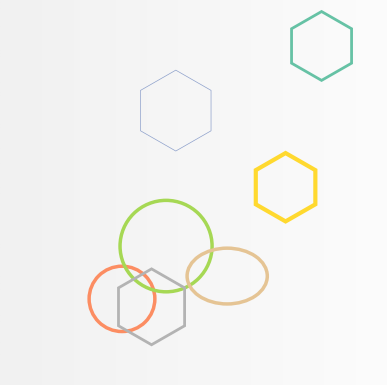[{"shape": "hexagon", "thickness": 2, "radius": 0.45, "center": [0.83, 0.881]}, {"shape": "circle", "thickness": 2.5, "radius": 0.42, "center": [0.315, 0.224]}, {"shape": "hexagon", "thickness": 0.5, "radius": 0.53, "center": [0.454, 0.713]}, {"shape": "circle", "thickness": 2.5, "radius": 0.59, "center": [0.429, 0.361]}, {"shape": "hexagon", "thickness": 3, "radius": 0.44, "center": [0.737, 0.514]}, {"shape": "oval", "thickness": 2.5, "radius": 0.52, "center": [0.586, 0.283]}, {"shape": "hexagon", "thickness": 2, "radius": 0.49, "center": [0.391, 0.203]}]